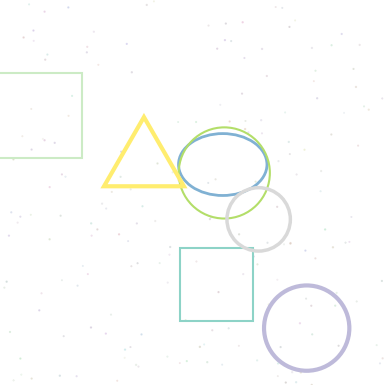[{"shape": "square", "thickness": 1.5, "radius": 0.47, "center": [0.563, 0.261]}, {"shape": "circle", "thickness": 3, "radius": 0.55, "center": [0.797, 0.148]}, {"shape": "oval", "thickness": 2, "radius": 0.57, "center": [0.579, 0.573]}, {"shape": "circle", "thickness": 1.5, "radius": 0.59, "center": [0.583, 0.551]}, {"shape": "circle", "thickness": 2.5, "radius": 0.41, "center": [0.672, 0.43]}, {"shape": "square", "thickness": 1.5, "radius": 0.56, "center": [0.101, 0.7]}, {"shape": "triangle", "thickness": 3, "radius": 0.6, "center": [0.374, 0.576]}]